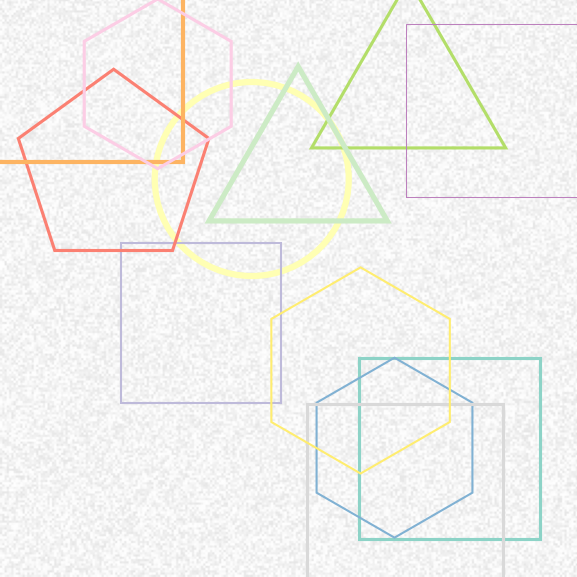[{"shape": "square", "thickness": 1.5, "radius": 0.79, "center": [0.778, 0.222]}, {"shape": "circle", "thickness": 3, "radius": 0.84, "center": [0.436, 0.689]}, {"shape": "square", "thickness": 1, "radius": 0.69, "center": [0.348, 0.44]}, {"shape": "pentagon", "thickness": 1.5, "radius": 0.87, "center": [0.197, 0.706]}, {"shape": "hexagon", "thickness": 1, "radius": 0.78, "center": [0.683, 0.224]}, {"shape": "square", "thickness": 2, "radius": 0.8, "center": [0.156, 0.878]}, {"shape": "triangle", "thickness": 1.5, "radius": 0.97, "center": [0.707, 0.84]}, {"shape": "hexagon", "thickness": 1.5, "radius": 0.73, "center": [0.273, 0.854]}, {"shape": "square", "thickness": 1.5, "radius": 0.85, "center": [0.701, 0.13]}, {"shape": "square", "thickness": 0.5, "radius": 0.75, "center": [0.853, 0.808]}, {"shape": "triangle", "thickness": 2.5, "radius": 0.89, "center": [0.516, 0.706]}, {"shape": "hexagon", "thickness": 1, "radius": 0.89, "center": [0.624, 0.358]}]